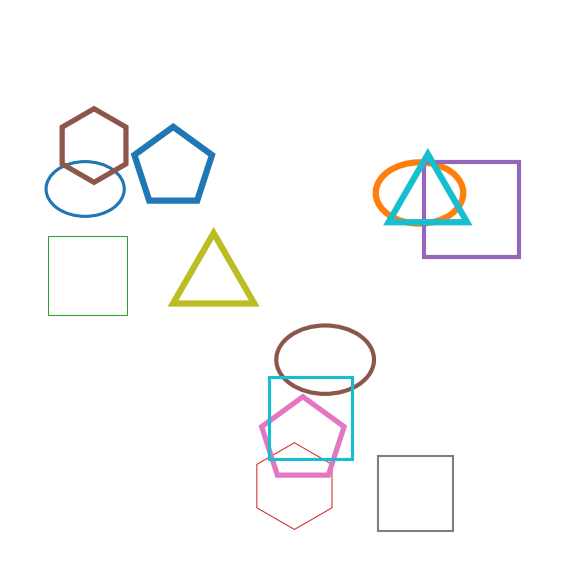[{"shape": "oval", "thickness": 1.5, "radius": 0.34, "center": [0.147, 0.672]}, {"shape": "pentagon", "thickness": 3, "radius": 0.35, "center": [0.3, 0.709]}, {"shape": "oval", "thickness": 3, "radius": 0.38, "center": [0.726, 0.665]}, {"shape": "square", "thickness": 0.5, "radius": 0.34, "center": [0.151, 0.522]}, {"shape": "hexagon", "thickness": 0.5, "radius": 0.38, "center": [0.51, 0.157]}, {"shape": "square", "thickness": 2, "radius": 0.41, "center": [0.817, 0.637]}, {"shape": "hexagon", "thickness": 2.5, "radius": 0.32, "center": [0.163, 0.747]}, {"shape": "oval", "thickness": 2, "radius": 0.42, "center": [0.563, 0.376]}, {"shape": "pentagon", "thickness": 2.5, "radius": 0.38, "center": [0.524, 0.237]}, {"shape": "square", "thickness": 1, "radius": 0.32, "center": [0.72, 0.144]}, {"shape": "triangle", "thickness": 3, "radius": 0.41, "center": [0.37, 0.514]}, {"shape": "triangle", "thickness": 3, "radius": 0.39, "center": [0.741, 0.654]}, {"shape": "square", "thickness": 1.5, "radius": 0.36, "center": [0.538, 0.275]}]